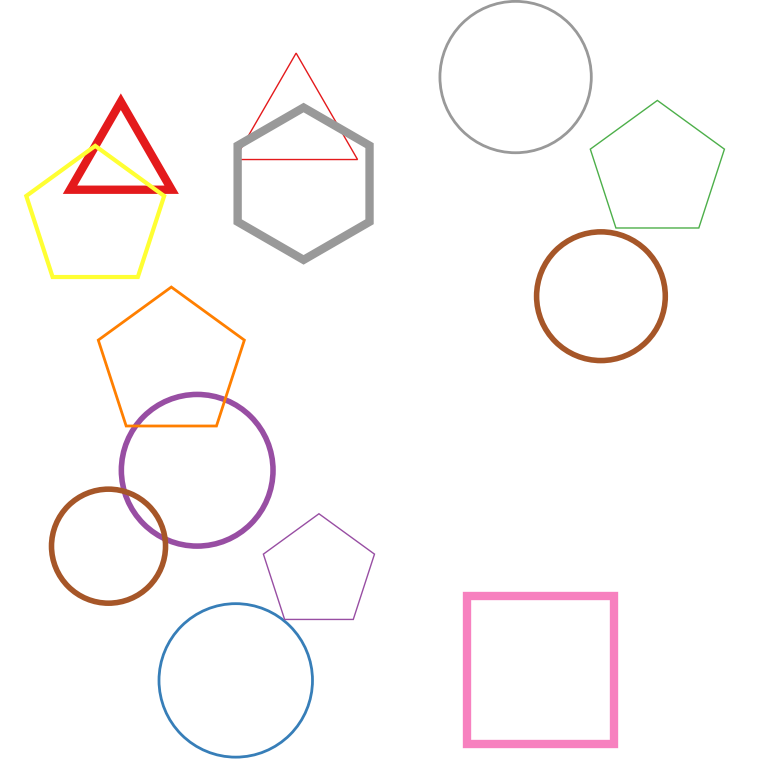[{"shape": "triangle", "thickness": 0.5, "radius": 0.46, "center": [0.385, 0.839]}, {"shape": "triangle", "thickness": 3, "radius": 0.38, "center": [0.157, 0.792]}, {"shape": "circle", "thickness": 1, "radius": 0.5, "center": [0.306, 0.116]}, {"shape": "pentagon", "thickness": 0.5, "radius": 0.46, "center": [0.854, 0.778]}, {"shape": "pentagon", "thickness": 0.5, "radius": 0.38, "center": [0.414, 0.257]}, {"shape": "circle", "thickness": 2, "radius": 0.49, "center": [0.256, 0.389]}, {"shape": "pentagon", "thickness": 1, "radius": 0.5, "center": [0.222, 0.527]}, {"shape": "pentagon", "thickness": 1.5, "radius": 0.47, "center": [0.124, 0.716]}, {"shape": "circle", "thickness": 2, "radius": 0.37, "center": [0.141, 0.291]}, {"shape": "circle", "thickness": 2, "radius": 0.42, "center": [0.78, 0.615]}, {"shape": "square", "thickness": 3, "radius": 0.48, "center": [0.702, 0.13]}, {"shape": "hexagon", "thickness": 3, "radius": 0.49, "center": [0.394, 0.761]}, {"shape": "circle", "thickness": 1, "radius": 0.49, "center": [0.67, 0.9]}]